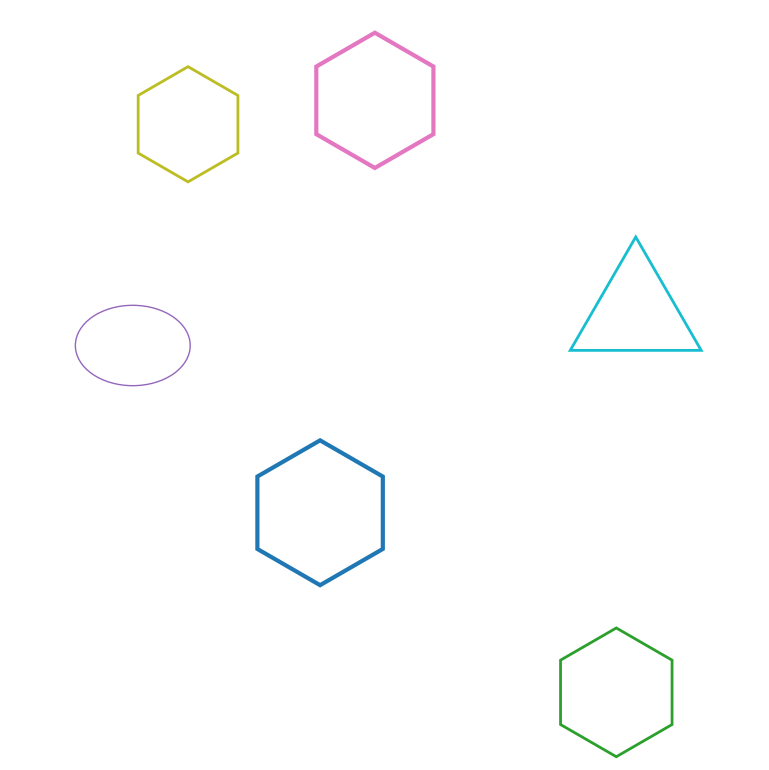[{"shape": "hexagon", "thickness": 1.5, "radius": 0.47, "center": [0.416, 0.334]}, {"shape": "hexagon", "thickness": 1, "radius": 0.42, "center": [0.8, 0.101]}, {"shape": "oval", "thickness": 0.5, "radius": 0.37, "center": [0.172, 0.551]}, {"shape": "hexagon", "thickness": 1.5, "radius": 0.44, "center": [0.487, 0.87]}, {"shape": "hexagon", "thickness": 1, "radius": 0.37, "center": [0.244, 0.839]}, {"shape": "triangle", "thickness": 1, "radius": 0.49, "center": [0.826, 0.594]}]